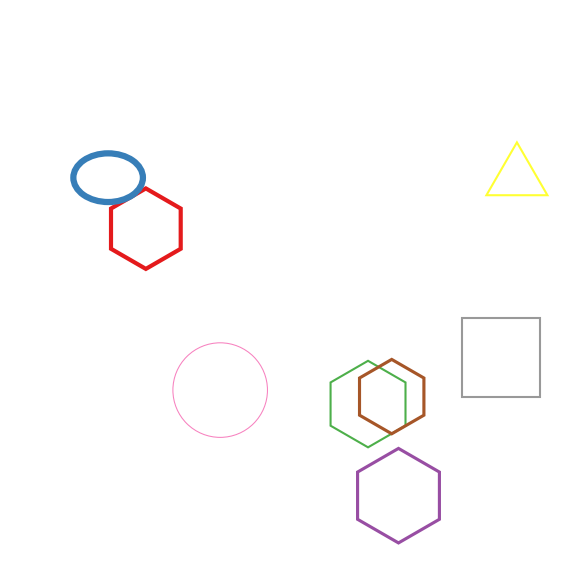[{"shape": "hexagon", "thickness": 2, "radius": 0.35, "center": [0.253, 0.603]}, {"shape": "oval", "thickness": 3, "radius": 0.3, "center": [0.187, 0.691]}, {"shape": "hexagon", "thickness": 1, "radius": 0.37, "center": [0.637, 0.299]}, {"shape": "hexagon", "thickness": 1.5, "radius": 0.41, "center": [0.69, 0.141]}, {"shape": "triangle", "thickness": 1, "radius": 0.3, "center": [0.895, 0.692]}, {"shape": "hexagon", "thickness": 1.5, "radius": 0.32, "center": [0.678, 0.312]}, {"shape": "circle", "thickness": 0.5, "radius": 0.41, "center": [0.381, 0.324]}, {"shape": "square", "thickness": 1, "radius": 0.34, "center": [0.868, 0.38]}]